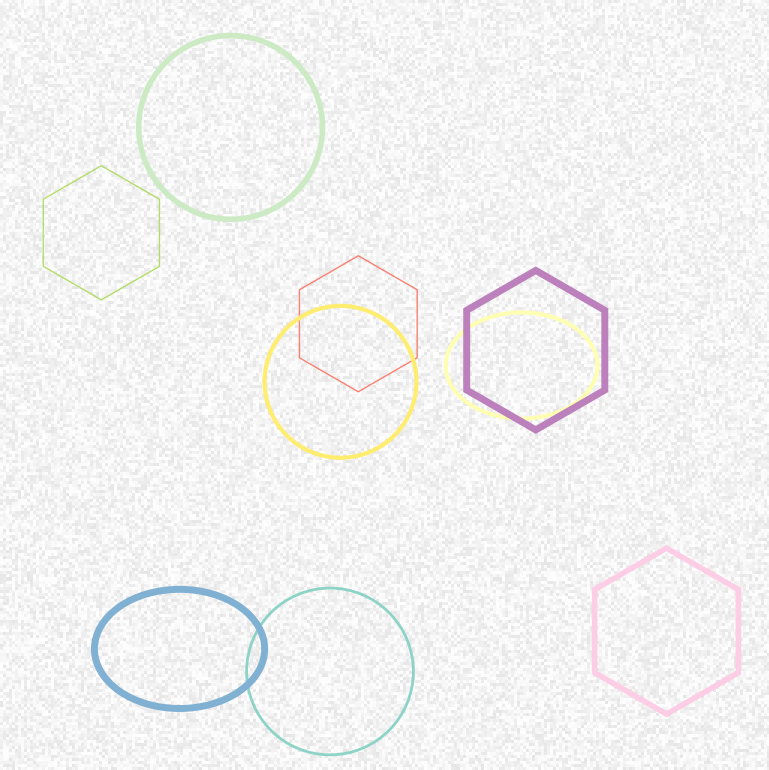[{"shape": "circle", "thickness": 1, "radius": 0.54, "center": [0.429, 0.128]}, {"shape": "oval", "thickness": 1.5, "radius": 0.49, "center": [0.677, 0.525]}, {"shape": "hexagon", "thickness": 0.5, "radius": 0.44, "center": [0.465, 0.58]}, {"shape": "oval", "thickness": 2.5, "radius": 0.55, "center": [0.233, 0.157]}, {"shape": "hexagon", "thickness": 0.5, "radius": 0.44, "center": [0.132, 0.698]}, {"shape": "hexagon", "thickness": 2, "radius": 0.54, "center": [0.866, 0.18]}, {"shape": "hexagon", "thickness": 2.5, "radius": 0.52, "center": [0.696, 0.545]}, {"shape": "circle", "thickness": 2, "radius": 0.6, "center": [0.3, 0.835]}, {"shape": "circle", "thickness": 1.5, "radius": 0.49, "center": [0.442, 0.504]}]